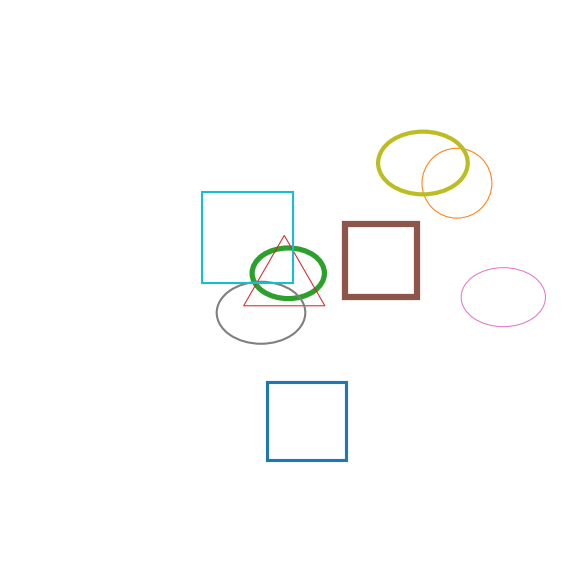[{"shape": "square", "thickness": 1.5, "radius": 0.34, "center": [0.531, 0.27]}, {"shape": "circle", "thickness": 0.5, "radius": 0.3, "center": [0.791, 0.682]}, {"shape": "oval", "thickness": 2.5, "radius": 0.31, "center": [0.499, 0.526]}, {"shape": "triangle", "thickness": 0.5, "radius": 0.41, "center": [0.492, 0.51]}, {"shape": "square", "thickness": 3, "radius": 0.31, "center": [0.659, 0.548]}, {"shape": "oval", "thickness": 0.5, "radius": 0.36, "center": [0.872, 0.485]}, {"shape": "oval", "thickness": 1, "radius": 0.38, "center": [0.452, 0.458]}, {"shape": "oval", "thickness": 2, "radius": 0.39, "center": [0.732, 0.717]}, {"shape": "square", "thickness": 1, "radius": 0.39, "center": [0.429, 0.588]}]